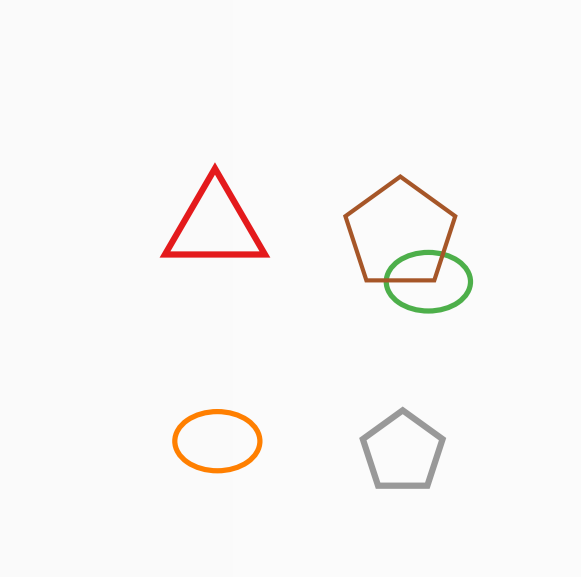[{"shape": "triangle", "thickness": 3, "radius": 0.5, "center": [0.37, 0.608]}, {"shape": "oval", "thickness": 2.5, "radius": 0.36, "center": [0.737, 0.511]}, {"shape": "oval", "thickness": 2.5, "radius": 0.37, "center": [0.374, 0.235]}, {"shape": "pentagon", "thickness": 2, "radius": 0.5, "center": [0.689, 0.594]}, {"shape": "pentagon", "thickness": 3, "radius": 0.36, "center": [0.693, 0.216]}]